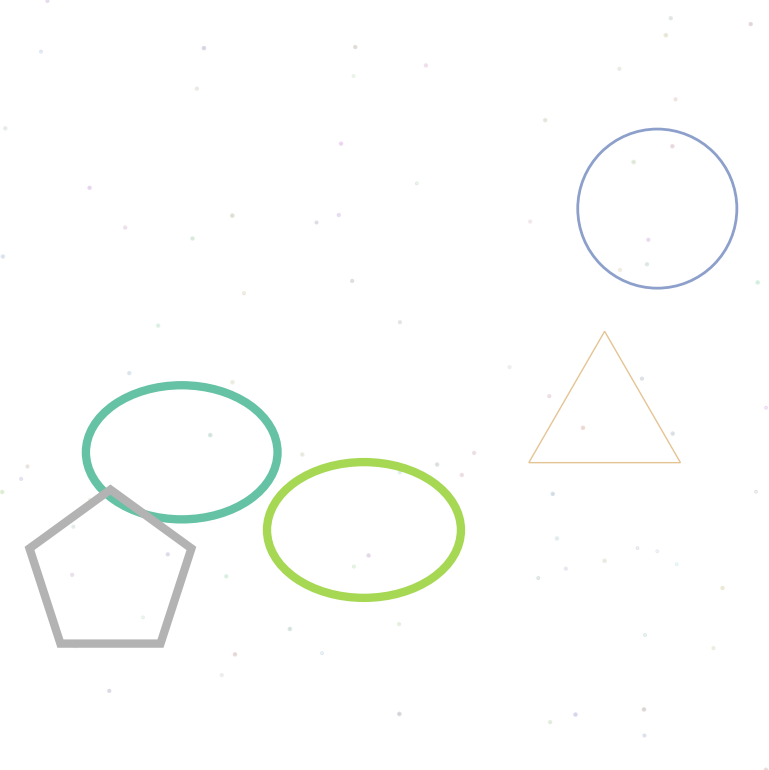[{"shape": "oval", "thickness": 3, "radius": 0.62, "center": [0.236, 0.413]}, {"shape": "circle", "thickness": 1, "radius": 0.52, "center": [0.854, 0.729]}, {"shape": "oval", "thickness": 3, "radius": 0.63, "center": [0.473, 0.312]}, {"shape": "triangle", "thickness": 0.5, "radius": 0.57, "center": [0.785, 0.456]}, {"shape": "pentagon", "thickness": 3, "radius": 0.55, "center": [0.143, 0.254]}]